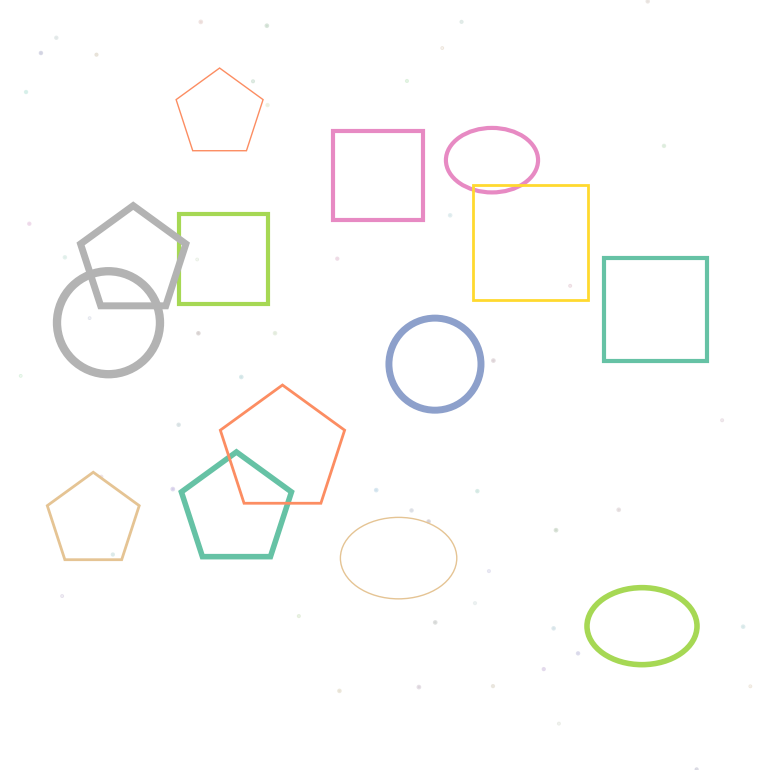[{"shape": "pentagon", "thickness": 2, "radius": 0.38, "center": [0.307, 0.338]}, {"shape": "square", "thickness": 1.5, "radius": 0.33, "center": [0.852, 0.598]}, {"shape": "pentagon", "thickness": 1, "radius": 0.42, "center": [0.367, 0.415]}, {"shape": "pentagon", "thickness": 0.5, "radius": 0.3, "center": [0.285, 0.852]}, {"shape": "circle", "thickness": 2.5, "radius": 0.3, "center": [0.565, 0.527]}, {"shape": "square", "thickness": 1.5, "radius": 0.29, "center": [0.491, 0.772]}, {"shape": "oval", "thickness": 1.5, "radius": 0.3, "center": [0.639, 0.792]}, {"shape": "oval", "thickness": 2, "radius": 0.36, "center": [0.834, 0.187]}, {"shape": "square", "thickness": 1.5, "radius": 0.29, "center": [0.29, 0.664]}, {"shape": "square", "thickness": 1, "radius": 0.37, "center": [0.69, 0.685]}, {"shape": "oval", "thickness": 0.5, "radius": 0.38, "center": [0.518, 0.275]}, {"shape": "pentagon", "thickness": 1, "radius": 0.31, "center": [0.121, 0.324]}, {"shape": "pentagon", "thickness": 2.5, "radius": 0.36, "center": [0.173, 0.661]}, {"shape": "circle", "thickness": 3, "radius": 0.33, "center": [0.141, 0.581]}]